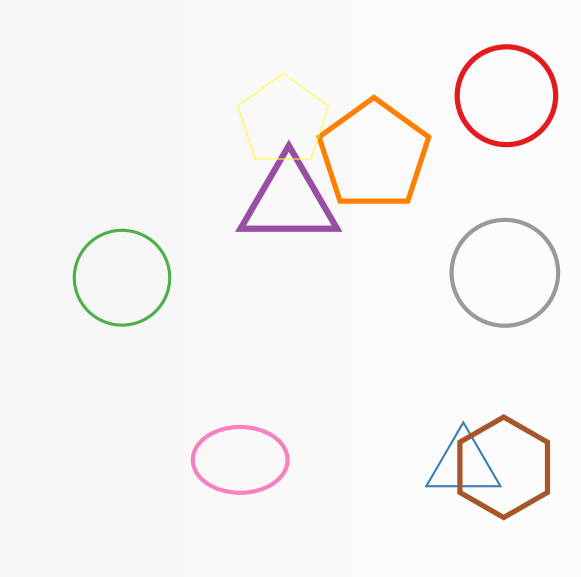[{"shape": "circle", "thickness": 2.5, "radius": 0.42, "center": [0.871, 0.833]}, {"shape": "triangle", "thickness": 1, "radius": 0.37, "center": [0.797, 0.194]}, {"shape": "circle", "thickness": 1.5, "radius": 0.41, "center": [0.21, 0.518]}, {"shape": "triangle", "thickness": 3, "radius": 0.48, "center": [0.497, 0.651]}, {"shape": "pentagon", "thickness": 2.5, "radius": 0.5, "center": [0.643, 0.731]}, {"shape": "pentagon", "thickness": 0.5, "radius": 0.41, "center": [0.487, 0.79]}, {"shape": "hexagon", "thickness": 2.5, "radius": 0.43, "center": [0.867, 0.19]}, {"shape": "oval", "thickness": 2, "radius": 0.41, "center": [0.413, 0.203]}, {"shape": "circle", "thickness": 2, "radius": 0.46, "center": [0.869, 0.527]}]